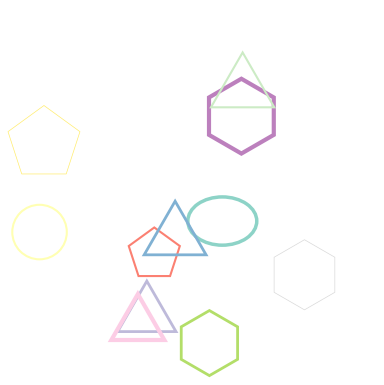[{"shape": "oval", "thickness": 2.5, "radius": 0.45, "center": [0.577, 0.426]}, {"shape": "circle", "thickness": 1.5, "radius": 0.35, "center": [0.103, 0.397]}, {"shape": "triangle", "thickness": 2, "radius": 0.44, "center": [0.381, 0.182]}, {"shape": "pentagon", "thickness": 1.5, "radius": 0.35, "center": [0.401, 0.339]}, {"shape": "triangle", "thickness": 2, "radius": 0.46, "center": [0.455, 0.385]}, {"shape": "hexagon", "thickness": 2, "radius": 0.42, "center": [0.544, 0.109]}, {"shape": "triangle", "thickness": 3, "radius": 0.4, "center": [0.358, 0.157]}, {"shape": "hexagon", "thickness": 0.5, "radius": 0.46, "center": [0.791, 0.286]}, {"shape": "hexagon", "thickness": 3, "radius": 0.49, "center": [0.627, 0.698]}, {"shape": "triangle", "thickness": 1.5, "radius": 0.47, "center": [0.63, 0.769]}, {"shape": "pentagon", "thickness": 0.5, "radius": 0.49, "center": [0.114, 0.628]}]